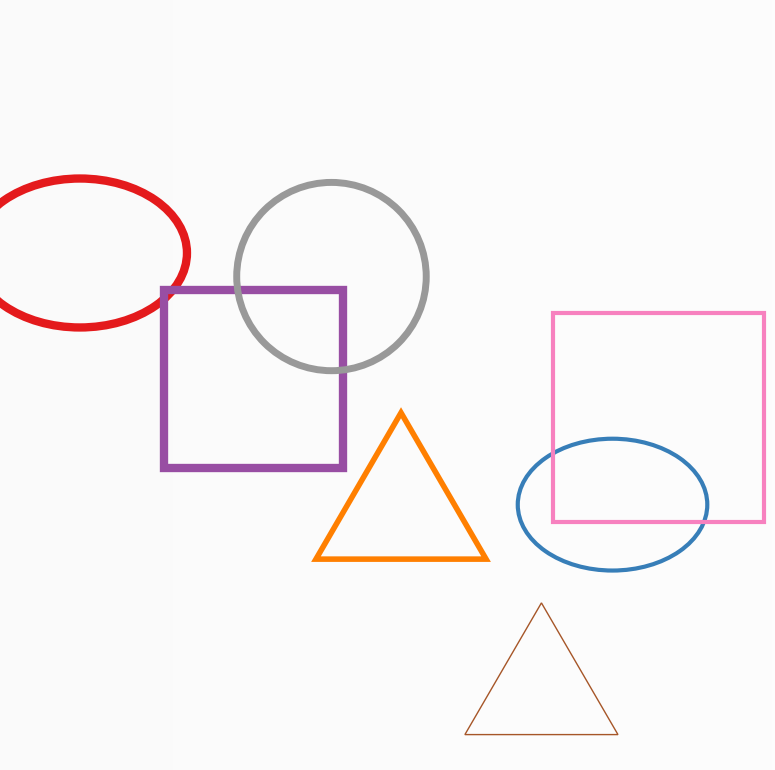[{"shape": "oval", "thickness": 3, "radius": 0.69, "center": [0.103, 0.671]}, {"shape": "oval", "thickness": 1.5, "radius": 0.61, "center": [0.79, 0.345]}, {"shape": "square", "thickness": 3, "radius": 0.58, "center": [0.327, 0.508]}, {"shape": "triangle", "thickness": 2, "radius": 0.63, "center": [0.517, 0.337]}, {"shape": "triangle", "thickness": 0.5, "radius": 0.57, "center": [0.699, 0.103]}, {"shape": "square", "thickness": 1.5, "radius": 0.68, "center": [0.85, 0.458]}, {"shape": "circle", "thickness": 2.5, "radius": 0.61, "center": [0.428, 0.641]}]